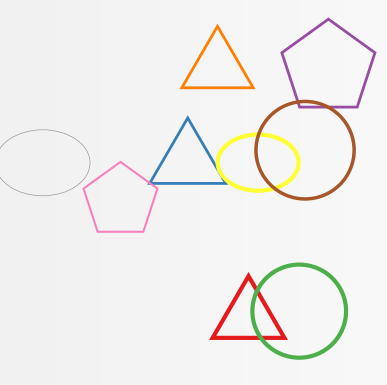[{"shape": "triangle", "thickness": 3, "radius": 0.53, "center": [0.641, 0.176]}, {"shape": "triangle", "thickness": 2, "radius": 0.57, "center": [0.484, 0.58]}, {"shape": "circle", "thickness": 3, "radius": 0.6, "center": [0.772, 0.192]}, {"shape": "pentagon", "thickness": 2, "radius": 0.63, "center": [0.847, 0.824]}, {"shape": "triangle", "thickness": 2, "radius": 0.53, "center": [0.561, 0.825]}, {"shape": "oval", "thickness": 3, "radius": 0.52, "center": [0.666, 0.578]}, {"shape": "circle", "thickness": 2.5, "radius": 0.63, "center": [0.787, 0.61]}, {"shape": "pentagon", "thickness": 1.5, "radius": 0.5, "center": [0.311, 0.479]}, {"shape": "oval", "thickness": 0.5, "radius": 0.61, "center": [0.11, 0.577]}]